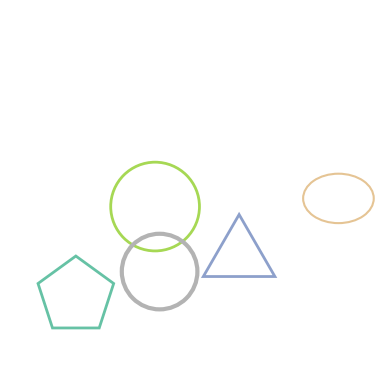[{"shape": "pentagon", "thickness": 2, "radius": 0.52, "center": [0.197, 0.232]}, {"shape": "triangle", "thickness": 2, "radius": 0.54, "center": [0.621, 0.335]}, {"shape": "circle", "thickness": 2, "radius": 0.58, "center": [0.403, 0.464]}, {"shape": "oval", "thickness": 1.5, "radius": 0.46, "center": [0.879, 0.485]}, {"shape": "circle", "thickness": 3, "radius": 0.49, "center": [0.415, 0.295]}]